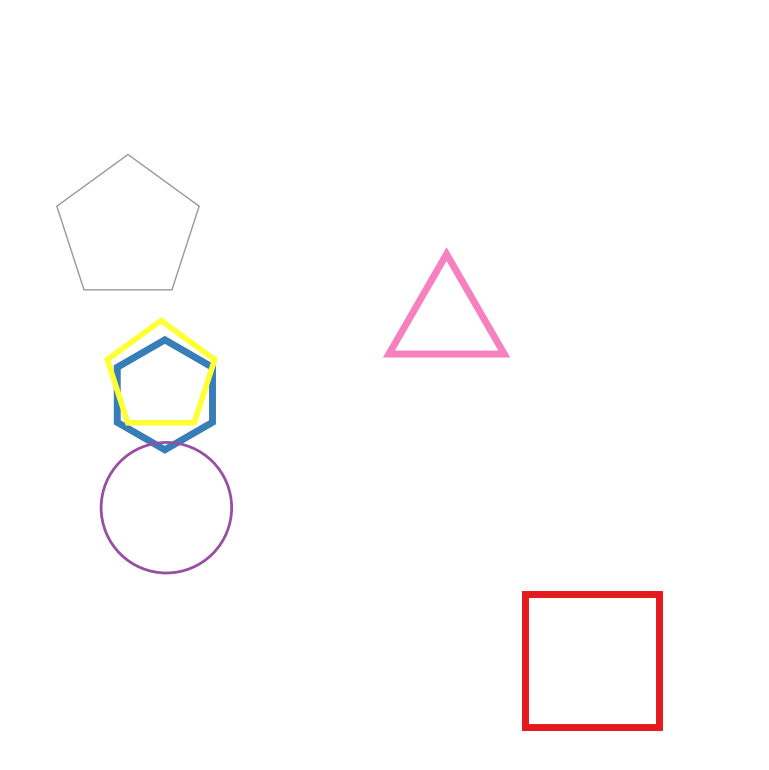[{"shape": "square", "thickness": 2.5, "radius": 0.43, "center": [0.769, 0.143]}, {"shape": "hexagon", "thickness": 2.5, "radius": 0.36, "center": [0.214, 0.487]}, {"shape": "circle", "thickness": 1, "radius": 0.42, "center": [0.216, 0.341]}, {"shape": "pentagon", "thickness": 2, "radius": 0.37, "center": [0.209, 0.51]}, {"shape": "triangle", "thickness": 2.5, "radius": 0.43, "center": [0.58, 0.583]}, {"shape": "pentagon", "thickness": 0.5, "radius": 0.49, "center": [0.166, 0.702]}]